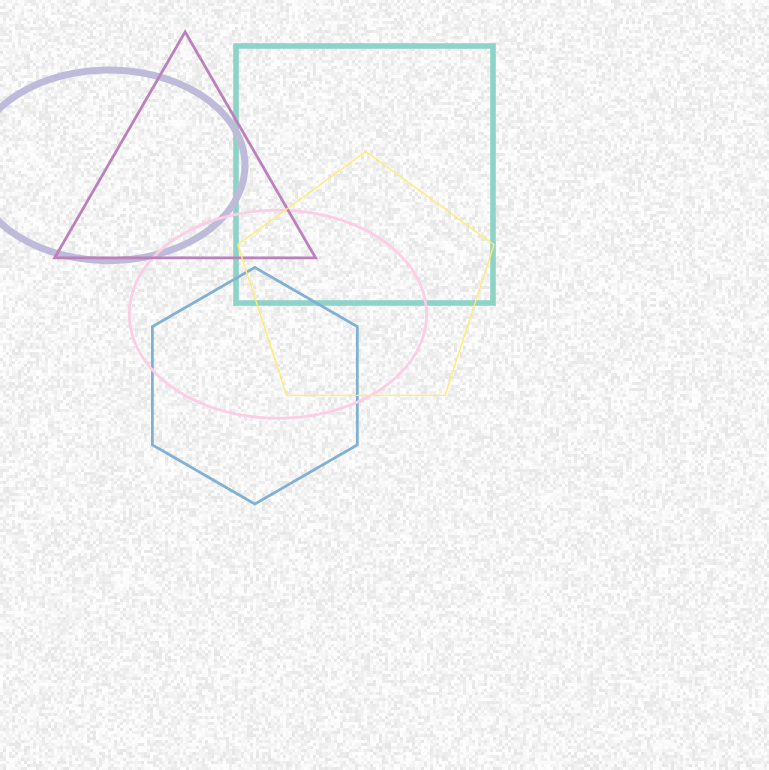[{"shape": "square", "thickness": 2, "radius": 0.83, "center": [0.473, 0.774]}, {"shape": "oval", "thickness": 2.5, "radius": 0.88, "center": [0.141, 0.785]}, {"shape": "hexagon", "thickness": 1, "radius": 0.77, "center": [0.331, 0.499]}, {"shape": "oval", "thickness": 1, "radius": 0.97, "center": [0.361, 0.592]}, {"shape": "triangle", "thickness": 1, "radius": 0.98, "center": [0.24, 0.763]}, {"shape": "pentagon", "thickness": 0.5, "radius": 0.88, "center": [0.475, 0.628]}]